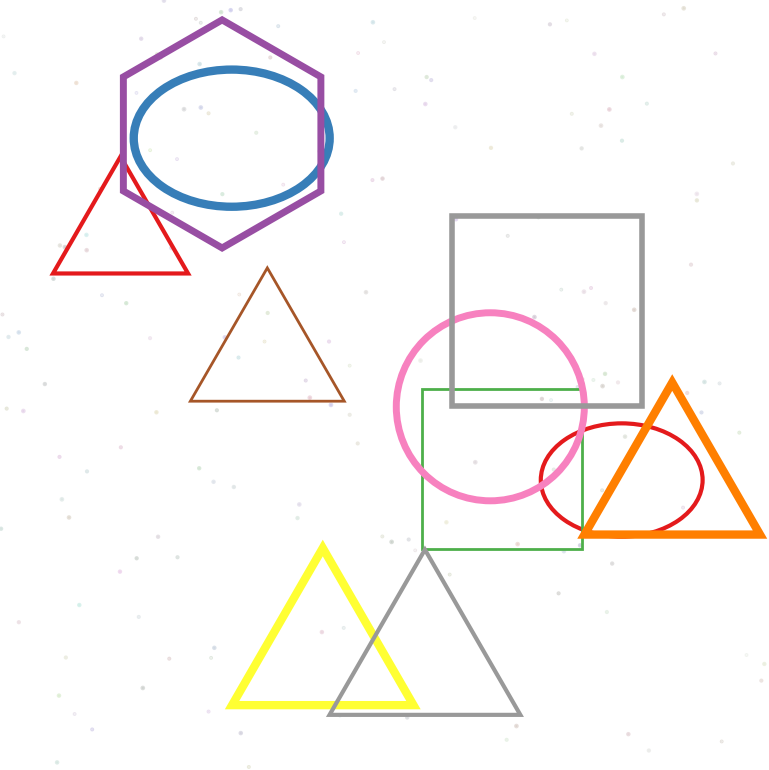[{"shape": "triangle", "thickness": 1.5, "radius": 0.51, "center": [0.157, 0.695]}, {"shape": "oval", "thickness": 1.5, "radius": 0.53, "center": [0.807, 0.377]}, {"shape": "oval", "thickness": 3, "radius": 0.64, "center": [0.301, 0.821]}, {"shape": "square", "thickness": 1, "radius": 0.52, "center": [0.652, 0.391]}, {"shape": "hexagon", "thickness": 2.5, "radius": 0.74, "center": [0.288, 0.826]}, {"shape": "triangle", "thickness": 3, "radius": 0.66, "center": [0.873, 0.372]}, {"shape": "triangle", "thickness": 3, "radius": 0.68, "center": [0.419, 0.152]}, {"shape": "triangle", "thickness": 1, "radius": 0.58, "center": [0.347, 0.537]}, {"shape": "circle", "thickness": 2.5, "radius": 0.61, "center": [0.637, 0.472]}, {"shape": "triangle", "thickness": 1.5, "radius": 0.72, "center": [0.552, 0.143]}, {"shape": "square", "thickness": 2, "radius": 0.62, "center": [0.71, 0.596]}]